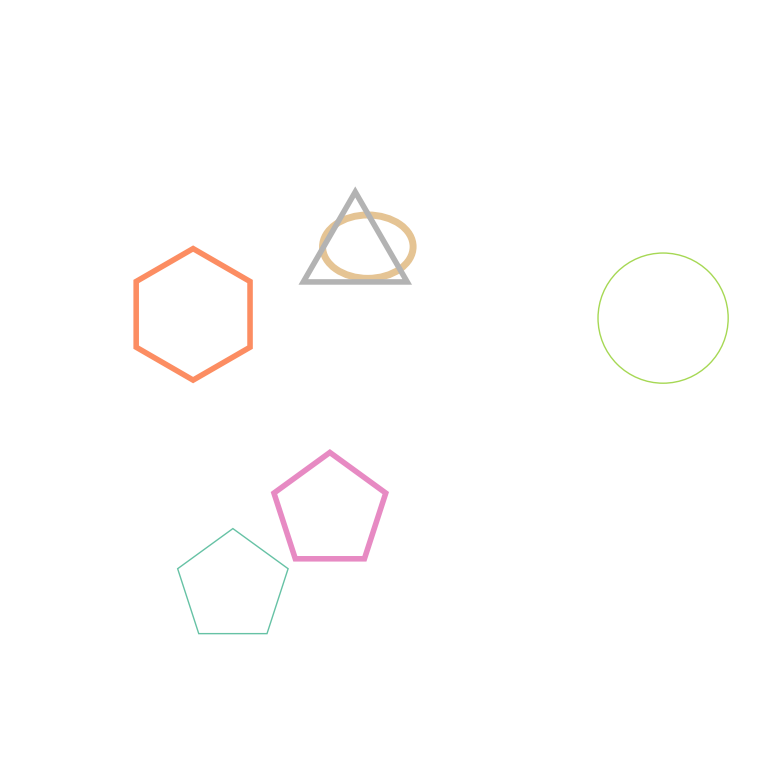[{"shape": "pentagon", "thickness": 0.5, "radius": 0.38, "center": [0.302, 0.238]}, {"shape": "hexagon", "thickness": 2, "radius": 0.43, "center": [0.251, 0.592]}, {"shape": "pentagon", "thickness": 2, "radius": 0.38, "center": [0.428, 0.336]}, {"shape": "circle", "thickness": 0.5, "radius": 0.42, "center": [0.861, 0.587]}, {"shape": "oval", "thickness": 2.5, "radius": 0.29, "center": [0.478, 0.68]}, {"shape": "triangle", "thickness": 2, "radius": 0.39, "center": [0.461, 0.673]}]